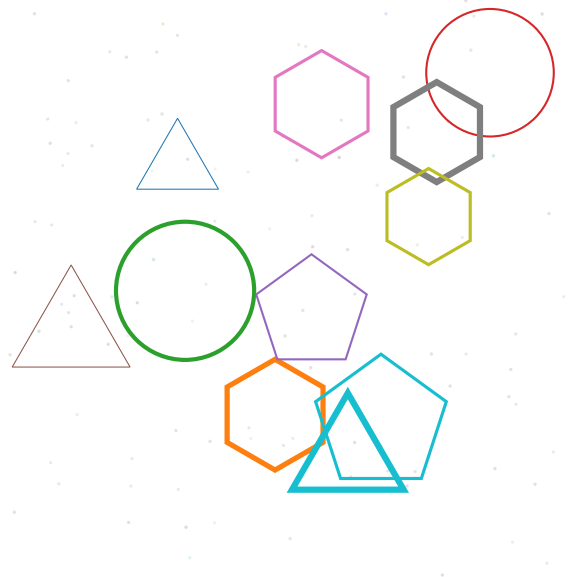[{"shape": "triangle", "thickness": 0.5, "radius": 0.41, "center": [0.307, 0.712]}, {"shape": "hexagon", "thickness": 2.5, "radius": 0.48, "center": [0.476, 0.281]}, {"shape": "circle", "thickness": 2, "radius": 0.6, "center": [0.32, 0.496]}, {"shape": "circle", "thickness": 1, "radius": 0.55, "center": [0.849, 0.873]}, {"shape": "pentagon", "thickness": 1, "radius": 0.5, "center": [0.539, 0.458]}, {"shape": "triangle", "thickness": 0.5, "radius": 0.59, "center": [0.123, 0.422]}, {"shape": "hexagon", "thickness": 1.5, "radius": 0.46, "center": [0.557, 0.819]}, {"shape": "hexagon", "thickness": 3, "radius": 0.43, "center": [0.756, 0.77]}, {"shape": "hexagon", "thickness": 1.5, "radius": 0.42, "center": [0.742, 0.624]}, {"shape": "triangle", "thickness": 3, "radius": 0.56, "center": [0.602, 0.207]}, {"shape": "pentagon", "thickness": 1.5, "radius": 0.59, "center": [0.66, 0.267]}]